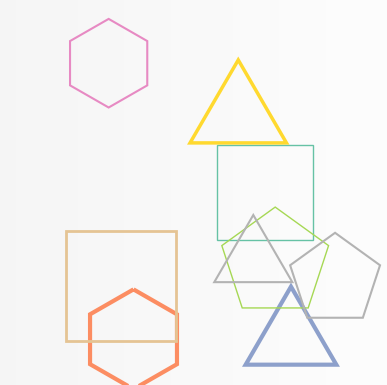[{"shape": "square", "thickness": 1, "radius": 0.62, "center": [0.685, 0.5]}, {"shape": "hexagon", "thickness": 3, "radius": 0.65, "center": [0.345, 0.119]}, {"shape": "triangle", "thickness": 3, "radius": 0.68, "center": [0.751, 0.12]}, {"shape": "hexagon", "thickness": 1.5, "radius": 0.58, "center": [0.28, 0.836]}, {"shape": "pentagon", "thickness": 1, "radius": 0.72, "center": [0.71, 0.317]}, {"shape": "triangle", "thickness": 2.5, "radius": 0.72, "center": [0.615, 0.701]}, {"shape": "square", "thickness": 2, "radius": 0.72, "center": [0.312, 0.258]}, {"shape": "triangle", "thickness": 1.5, "radius": 0.58, "center": [0.654, 0.325]}, {"shape": "pentagon", "thickness": 1.5, "radius": 0.61, "center": [0.865, 0.273]}]